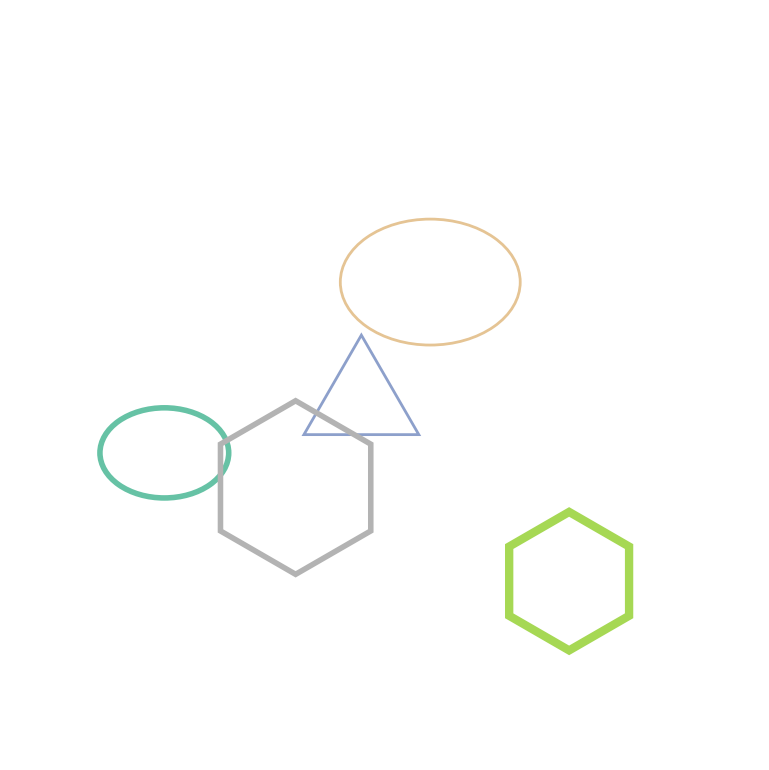[{"shape": "oval", "thickness": 2, "radius": 0.42, "center": [0.213, 0.412]}, {"shape": "triangle", "thickness": 1, "radius": 0.43, "center": [0.469, 0.479]}, {"shape": "hexagon", "thickness": 3, "radius": 0.45, "center": [0.739, 0.245]}, {"shape": "oval", "thickness": 1, "radius": 0.58, "center": [0.559, 0.634]}, {"shape": "hexagon", "thickness": 2, "radius": 0.56, "center": [0.384, 0.367]}]